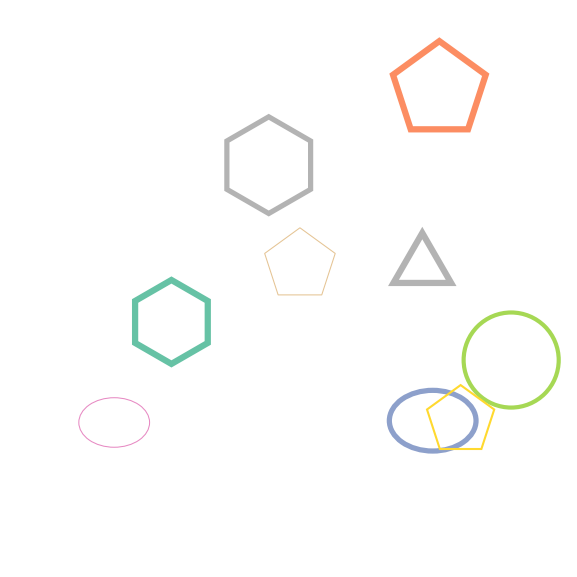[{"shape": "hexagon", "thickness": 3, "radius": 0.36, "center": [0.297, 0.442]}, {"shape": "pentagon", "thickness": 3, "radius": 0.42, "center": [0.761, 0.844]}, {"shape": "oval", "thickness": 2.5, "radius": 0.38, "center": [0.749, 0.271]}, {"shape": "oval", "thickness": 0.5, "radius": 0.31, "center": [0.198, 0.268]}, {"shape": "circle", "thickness": 2, "radius": 0.41, "center": [0.885, 0.376]}, {"shape": "pentagon", "thickness": 1, "radius": 0.31, "center": [0.798, 0.271]}, {"shape": "pentagon", "thickness": 0.5, "radius": 0.32, "center": [0.519, 0.54]}, {"shape": "triangle", "thickness": 3, "radius": 0.29, "center": [0.731, 0.538]}, {"shape": "hexagon", "thickness": 2.5, "radius": 0.42, "center": [0.465, 0.713]}]